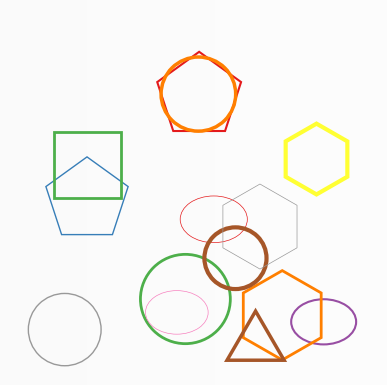[{"shape": "oval", "thickness": 0.5, "radius": 0.43, "center": [0.552, 0.43]}, {"shape": "pentagon", "thickness": 1.5, "radius": 0.57, "center": [0.514, 0.752]}, {"shape": "pentagon", "thickness": 1, "radius": 0.56, "center": [0.225, 0.481]}, {"shape": "square", "thickness": 2, "radius": 0.43, "center": [0.226, 0.572]}, {"shape": "circle", "thickness": 2, "radius": 0.58, "center": [0.478, 0.223]}, {"shape": "oval", "thickness": 1.5, "radius": 0.42, "center": [0.835, 0.164]}, {"shape": "hexagon", "thickness": 2, "radius": 0.58, "center": [0.728, 0.181]}, {"shape": "circle", "thickness": 2.5, "radius": 0.48, "center": [0.512, 0.756]}, {"shape": "hexagon", "thickness": 3, "radius": 0.46, "center": [0.817, 0.587]}, {"shape": "triangle", "thickness": 2.5, "radius": 0.43, "center": [0.66, 0.107]}, {"shape": "circle", "thickness": 3, "radius": 0.4, "center": [0.608, 0.329]}, {"shape": "oval", "thickness": 0.5, "radius": 0.4, "center": [0.456, 0.189]}, {"shape": "circle", "thickness": 1, "radius": 0.47, "center": [0.167, 0.144]}, {"shape": "hexagon", "thickness": 0.5, "radius": 0.55, "center": [0.671, 0.412]}]